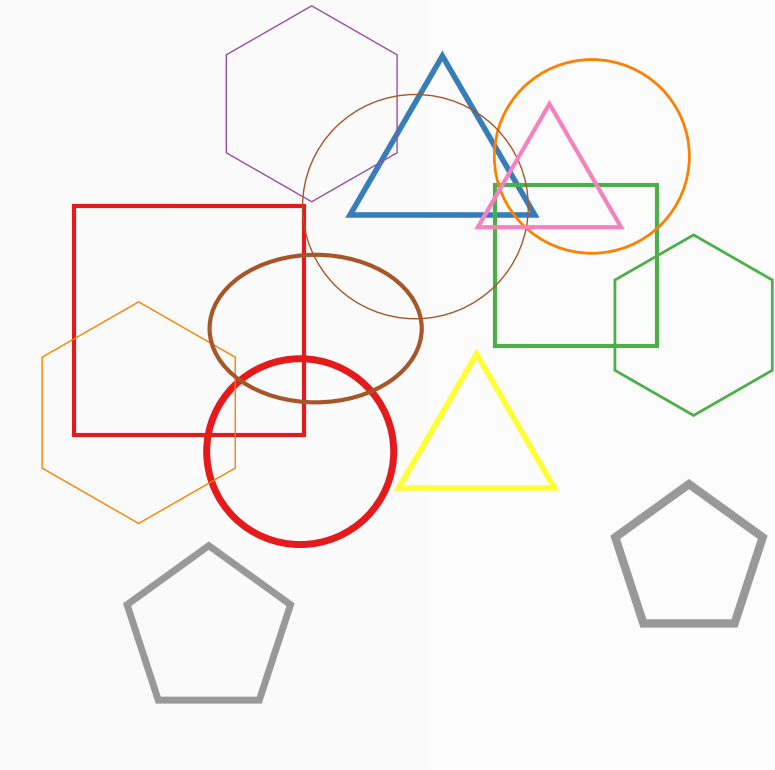[{"shape": "circle", "thickness": 2.5, "radius": 0.6, "center": [0.387, 0.413]}, {"shape": "square", "thickness": 1.5, "radius": 0.74, "center": [0.244, 0.584]}, {"shape": "triangle", "thickness": 2, "radius": 0.69, "center": [0.571, 0.79]}, {"shape": "hexagon", "thickness": 1, "radius": 0.59, "center": [0.895, 0.578]}, {"shape": "square", "thickness": 1.5, "radius": 0.52, "center": [0.743, 0.655]}, {"shape": "hexagon", "thickness": 0.5, "radius": 0.64, "center": [0.402, 0.865]}, {"shape": "circle", "thickness": 1, "radius": 0.63, "center": [0.764, 0.797]}, {"shape": "hexagon", "thickness": 0.5, "radius": 0.72, "center": [0.179, 0.464]}, {"shape": "triangle", "thickness": 2, "radius": 0.58, "center": [0.615, 0.424]}, {"shape": "oval", "thickness": 1.5, "radius": 0.68, "center": [0.407, 0.573]}, {"shape": "circle", "thickness": 0.5, "radius": 0.73, "center": [0.536, 0.732]}, {"shape": "triangle", "thickness": 1.5, "radius": 0.53, "center": [0.709, 0.758]}, {"shape": "pentagon", "thickness": 2.5, "radius": 0.55, "center": [0.269, 0.18]}, {"shape": "pentagon", "thickness": 3, "radius": 0.5, "center": [0.889, 0.271]}]